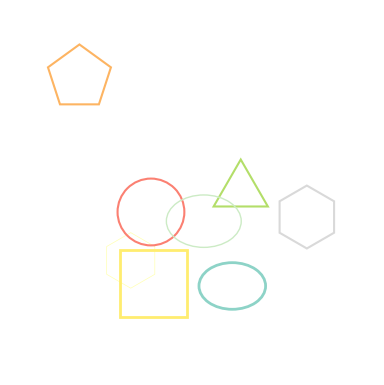[{"shape": "oval", "thickness": 2, "radius": 0.43, "center": [0.603, 0.257]}, {"shape": "hexagon", "thickness": 0.5, "radius": 0.36, "center": [0.34, 0.324]}, {"shape": "circle", "thickness": 1.5, "radius": 0.43, "center": [0.392, 0.449]}, {"shape": "pentagon", "thickness": 1.5, "radius": 0.43, "center": [0.206, 0.799]}, {"shape": "triangle", "thickness": 1.5, "radius": 0.41, "center": [0.625, 0.504]}, {"shape": "hexagon", "thickness": 1.5, "radius": 0.41, "center": [0.797, 0.436]}, {"shape": "oval", "thickness": 1, "radius": 0.49, "center": [0.529, 0.426]}, {"shape": "square", "thickness": 2, "radius": 0.43, "center": [0.399, 0.263]}]